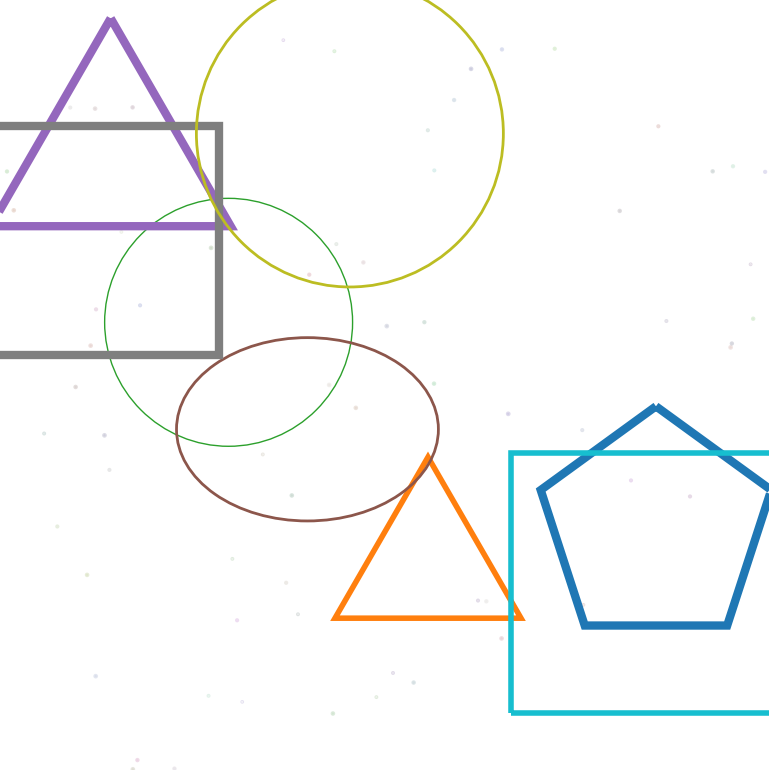[{"shape": "pentagon", "thickness": 3, "radius": 0.79, "center": [0.852, 0.315]}, {"shape": "triangle", "thickness": 2, "radius": 0.7, "center": [0.556, 0.267]}, {"shape": "circle", "thickness": 0.5, "radius": 0.81, "center": [0.297, 0.581]}, {"shape": "triangle", "thickness": 3, "radius": 0.9, "center": [0.144, 0.796]}, {"shape": "oval", "thickness": 1, "radius": 0.85, "center": [0.399, 0.442]}, {"shape": "square", "thickness": 3, "radius": 0.74, "center": [0.136, 0.688]}, {"shape": "circle", "thickness": 1, "radius": 1.0, "center": [0.454, 0.827]}, {"shape": "square", "thickness": 2, "radius": 0.84, "center": [0.832, 0.243]}]